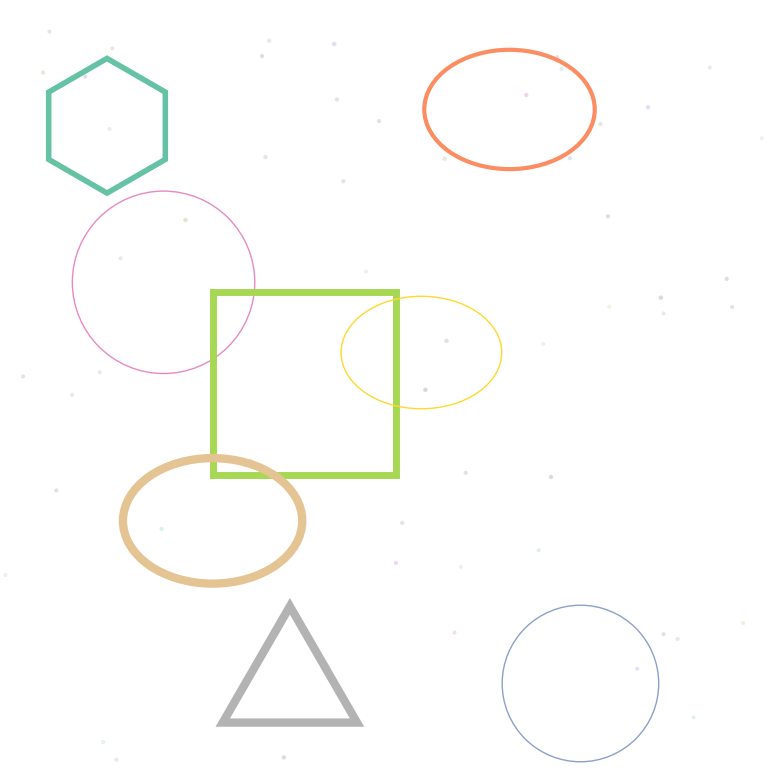[{"shape": "hexagon", "thickness": 2, "radius": 0.44, "center": [0.139, 0.837]}, {"shape": "oval", "thickness": 1.5, "radius": 0.55, "center": [0.662, 0.858]}, {"shape": "circle", "thickness": 0.5, "radius": 0.51, "center": [0.754, 0.112]}, {"shape": "circle", "thickness": 0.5, "radius": 0.59, "center": [0.212, 0.633]}, {"shape": "square", "thickness": 2.5, "radius": 0.59, "center": [0.396, 0.502]}, {"shape": "oval", "thickness": 0.5, "radius": 0.52, "center": [0.547, 0.542]}, {"shape": "oval", "thickness": 3, "radius": 0.58, "center": [0.276, 0.324]}, {"shape": "triangle", "thickness": 3, "radius": 0.5, "center": [0.376, 0.112]}]